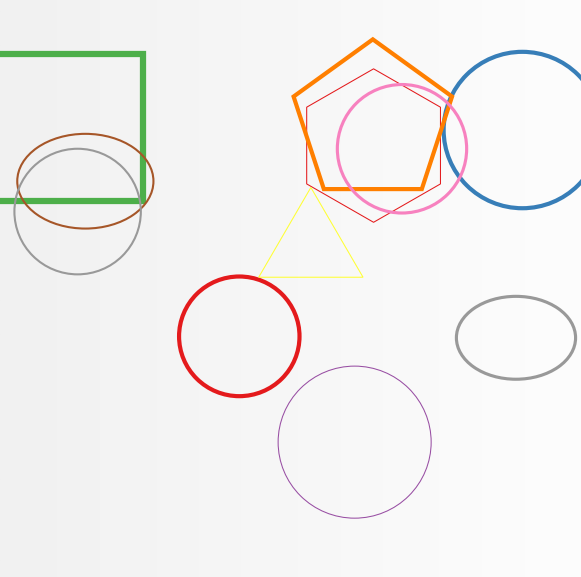[{"shape": "hexagon", "thickness": 0.5, "radius": 0.66, "center": [0.643, 0.747]}, {"shape": "circle", "thickness": 2, "radius": 0.52, "center": [0.412, 0.417]}, {"shape": "circle", "thickness": 2, "radius": 0.68, "center": [0.899, 0.774]}, {"shape": "square", "thickness": 3, "radius": 0.64, "center": [0.12, 0.779]}, {"shape": "circle", "thickness": 0.5, "radius": 0.66, "center": [0.61, 0.234]}, {"shape": "pentagon", "thickness": 2, "radius": 0.72, "center": [0.641, 0.788]}, {"shape": "triangle", "thickness": 0.5, "radius": 0.52, "center": [0.535, 0.571]}, {"shape": "oval", "thickness": 1, "radius": 0.59, "center": [0.147, 0.685]}, {"shape": "circle", "thickness": 1.5, "radius": 0.56, "center": [0.692, 0.742]}, {"shape": "circle", "thickness": 1, "radius": 0.54, "center": [0.134, 0.633]}, {"shape": "oval", "thickness": 1.5, "radius": 0.51, "center": [0.888, 0.414]}]